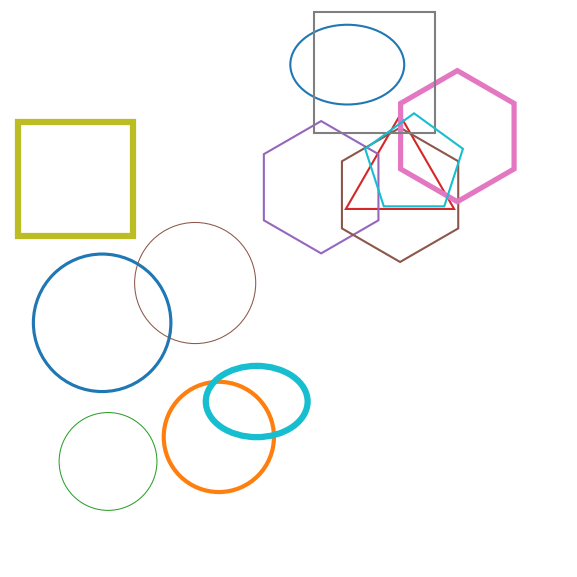[{"shape": "oval", "thickness": 1, "radius": 0.49, "center": [0.601, 0.887]}, {"shape": "circle", "thickness": 1.5, "radius": 0.6, "center": [0.177, 0.44]}, {"shape": "circle", "thickness": 2, "radius": 0.48, "center": [0.379, 0.243]}, {"shape": "circle", "thickness": 0.5, "radius": 0.42, "center": [0.187, 0.2]}, {"shape": "triangle", "thickness": 1, "radius": 0.54, "center": [0.693, 0.691]}, {"shape": "hexagon", "thickness": 1, "radius": 0.57, "center": [0.556, 0.675]}, {"shape": "circle", "thickness": 0.5, "radius": 0.52, "center": [0.338, 0.509]}, {"shape": "hexagon", "thickness": 1, "radius": 0.58, "center": [0.693, 0.662]}, {"shape": "hexagon", "thickness": 2.5, "radius": 0.57, "center": [0.792, 0.763]}, {"shape": "square", "thickness": 1, "radius": 0.53, "center": [0.648, 0.873]}, {"shape": "square", "thickness": 3, "radius": 0.5, "center": [0.131, 0.689]}, {"shape": "oval", "thickness": 3, "radius": 0.44, "center": [0.445, 0.304]}, {"shape": "pentagon", "thickness": 1, "radius": 0.45, "center": [0.717, 0.714]}]